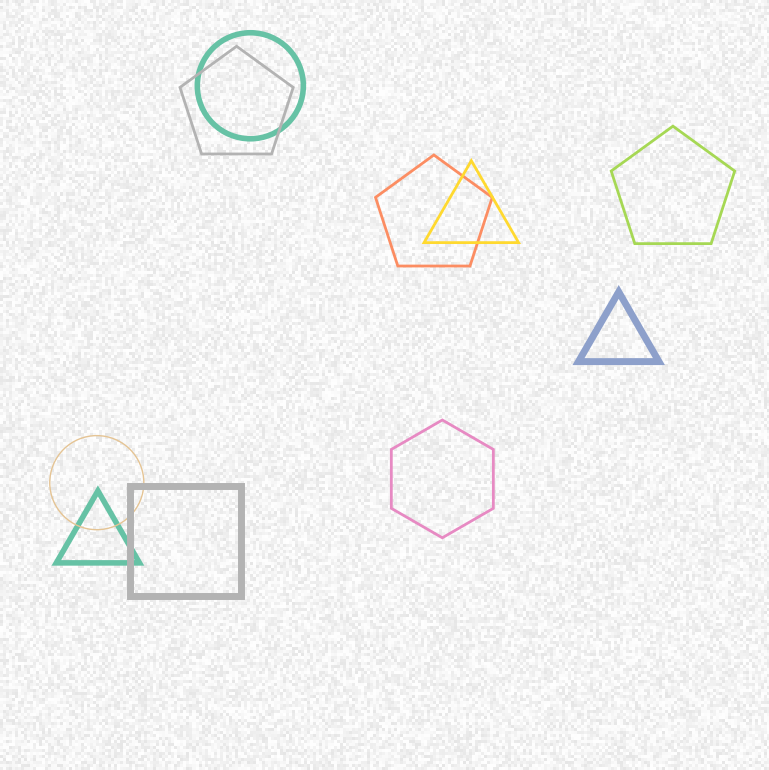[{"shape": "circle", "thickness": 2, "radius": 0.34, "center": [0.325, 0.889]}, {"shape": "triangle", "thickness": 2, "radius": 0.31, "center": [0.127, 0.3]}, {"shape": "pentagon", "thickness": 1, "radius": 0.4, "center": [0.563, 0.719]}, {"shape": "triangle", "thickness": 2.5, "radius": 0.3, "center": [0.804, 0.561]}, {"shape": "hexagon", "thickness": 1, "radius": 0.38, "center": [0.574, 0.378]}, {"shape": "pentagon", "thickness": 1, "radius": 0.42, "center": [0.874, 0.752]}, {"shape": "triangle", "thickness": 1, "radius": 0.35, "center": [0.612, 0.72]}, {"shape": "circle", "thickness": 0.5, "radius": 0.31, "center": [0.126, 0.373]}, {"shape": "pentagon", "thickness": 1, "radius": 0.39, "center": [0.307, 0.863]}, {"shape": "square", "thickness": 2.5, "radius": 0.36, "center": [0.241, 0.297]}]